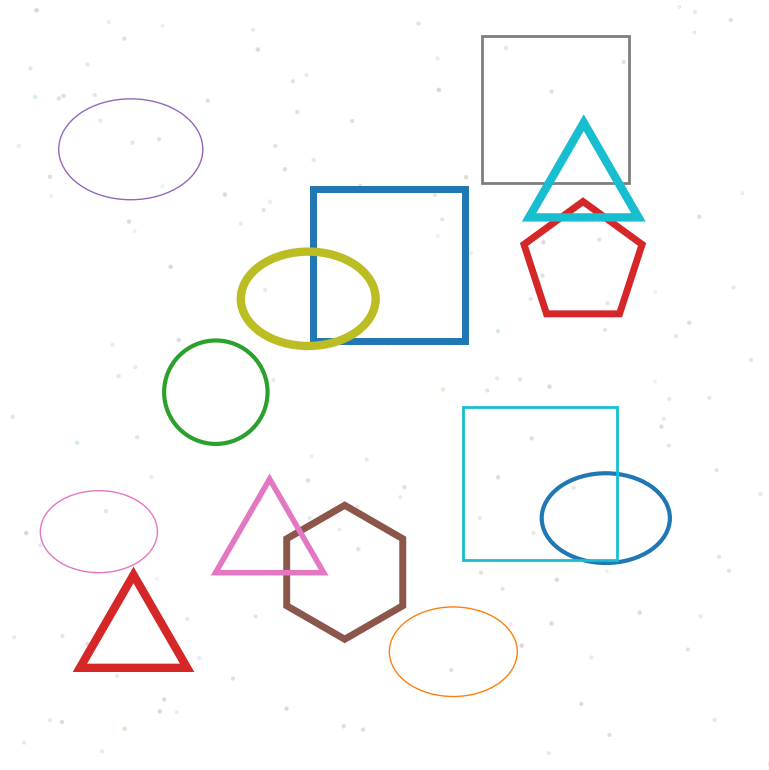[{"shape": "oval", "thickness": 1.5, "radius": 0.42, "center": [0.787, 0.327]}, {"shape": "square", "thickness": 2.5, "radius": 0.49, "center": [0.505, 0.656]}, {"shape": "oval", "thickness": 0.5, "radius": 0.42, "center": [0.589, 0.154]}, {"shape": "circle", "thickness": 1.5, "radius": 0.34, "center": [0.28, 0.491]}, {"shape": "triangle", "thickness": 3, "radius": 0.4, "center": [0.173, 0.173]}, {"shape": "pentagon", "thickness": 2.5, "radius": 0.4, "center": [0.757, 0.658]}, {"shape": "oval", "thickness": 0.5, "radius": 0.47, "center": [0.17, 0.806]}, {"shape": "hexagon", "thickness": 2.5, "radius": 0.43, "center": [0.448, 0.257]}, {"shape": "oval", "thickness": 0.5, "radius": 0.38, "center": [0.128, 0.31]}, {"shape": "triangle", "thickness": 2, "radius": 0.41, "center": [0.35, 0.297]}, {"shape": "square", "thickness": 1, "radius": 0.48, "center": [0.721, 0.858]}, {"shape": "oval", "thickness": 3, "radius": 0.44, "center": [0.4, 0.612]}, {"shape": "square", "thickness": 1, "radius": 0.5, "center": [0.701, 0.372]}, {"shape": "triangle", "thickness": 3, "radius": 0.41, "center": [0.758, 0.759]}]